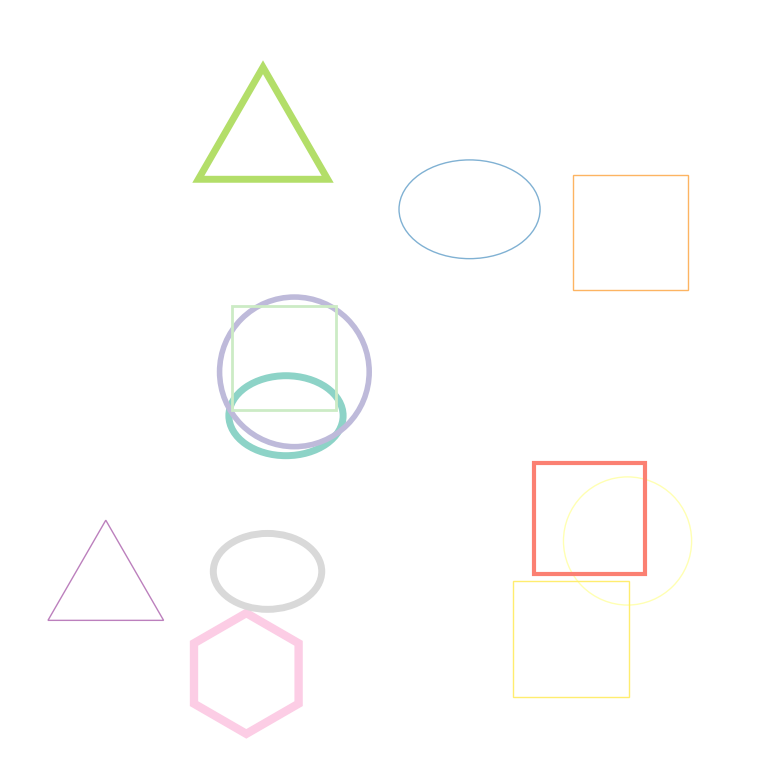[{"shape": "oval", "thickness": 2.5, "radius": 0.37, "center": [0.371, 0.46]}, {"shape": "circle", "thickness": 0.5, "radius": 0.42, "center": [0.815, 0.297]}, {"shape": "circle", "thickness": 2, "radius": 0.49, "center": [0.382, 0.517]}, {"shape": "square", "thickness": 1.5, "radius": 0.36, "center": [0.766, 0.326]}, {"shape": "oval", "thickness": 0.5, "radius": 0.46, "center": [0.61, 0.728]}, {"shape": "square", "thickness": 0.5, "radius": 0.37, "center": [0.819, 0.698]}, {"shape": "triangle", "thickness": 2.5, "radius": 0.48, "center": [0.342, 0.816]}, {"shape": "hexagon", "thickness": 3, "radius": 0.39, "center": [0.32, 0.125]}, {"shape": "oval", "thickness": 2.5, "radius": 0.35, "center": [0.347, 0.258]}, {"shape": "triangle", "thickness": 0.5, "radius": 0.43, "center": [0.137, 0.238]}, {"shape": "square", "thickness": 1, "radius": 0.34, "center": [0.369, 0.535]}, {"shape": "square", "thickness": 0.5, "radius": 0.37, "center": [0.742, 0.17]}]